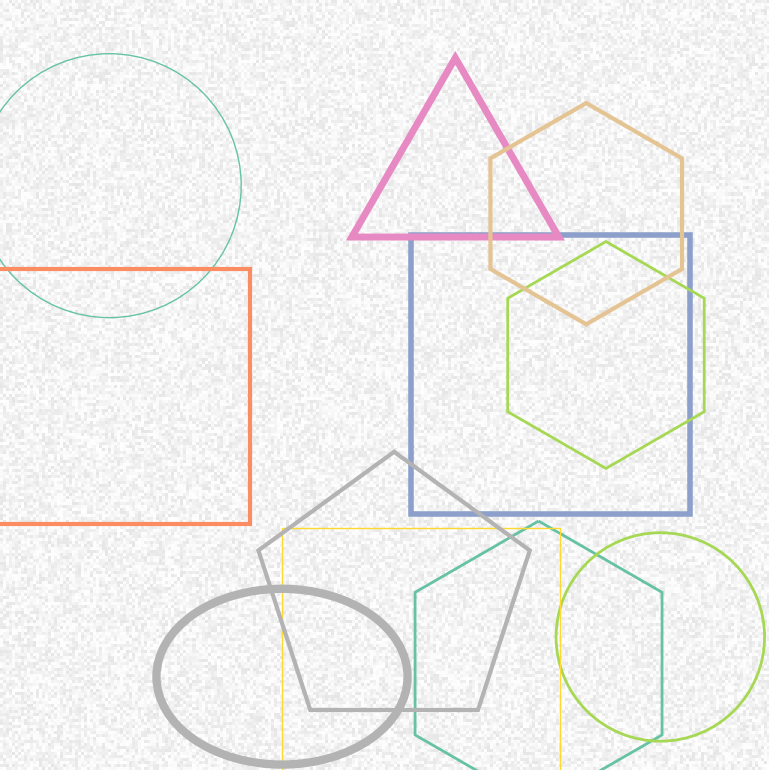[{"shape": "circle", "thickness": 0.5, "radius": 0.86, "center": [0.142, 0.759]}, {"shape": "hexagon", "thickness": 1, "radius": 0.93, "center": [0.699, 0.138]}, {"shape": "square", "thickness": 1.5, "radius": 0.83, "center": [0.16, 0.485]}, {"shape": "square", "thickness": 2, "radius": 0.91, "center": [0.715, 0.513]}, {"shape": "triangle", "thickness": 2.5, "radius": 0.78, "center": [0.591, 0.77]}, {"shape": "circle", "thickness": 1, "radius": 0.68, "center": [0.858, 0.173]}, {"shape": "hexagon", "thickness": 1, "radius": 0.74, "center": [0.787, 0.539]}, {"shape": "square", "thickness": 0.5, "radius": 0.9, "center": [0.547, 0.134]}, {"shape": "hexagon", "thickness": 1.5, "radius": 0.72, "center": [0.761, 0.723]}, {"shape": "pentagon", "thickness": 1.5, "radius": 0.93, "center": [0.512, 0.228]}, {"shape": "oval", "thickness": 3, "radius": 0.82, "center": [0.366, 0.121]}]